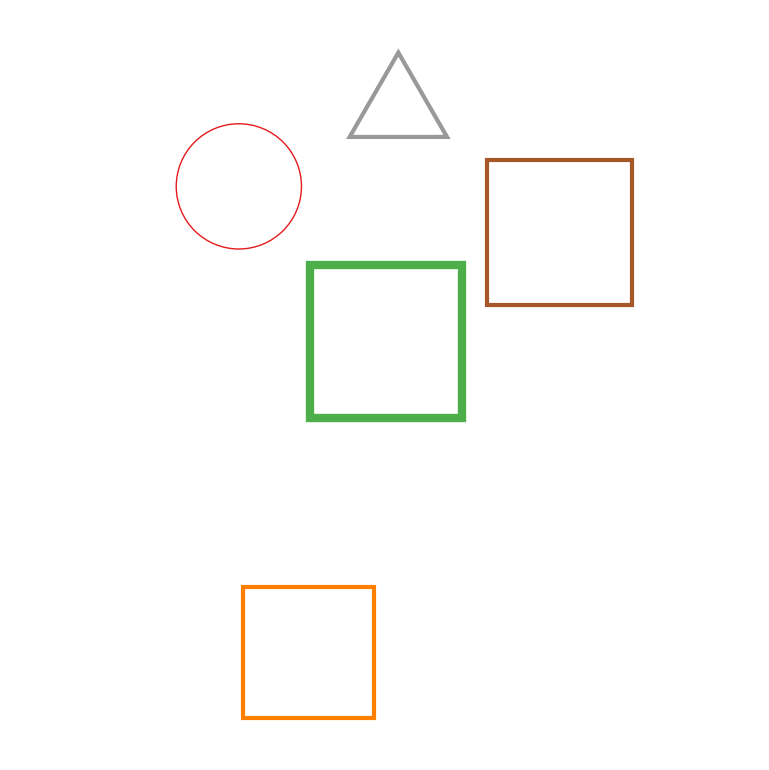[{"shape": "circle", "thickness": 0.5, "radius": 0.41, "center": [0.31, 0.758]}, {"shape": "square", "thickness": 3, "radius": 0.5, "center": [0.501, 0.556]}, {"shape": "square", "thickness": 1.5, "radius": 0.43, "center": [0.4, 0.153]}, {"shape": "square", "thickness": 1.5, "radius": 0.47, "center": [0.726, 0.698]}, {"shape": "triangle", "thickness": 1.5, "radius": 0.36, "center": [0.517, 0.859]}]